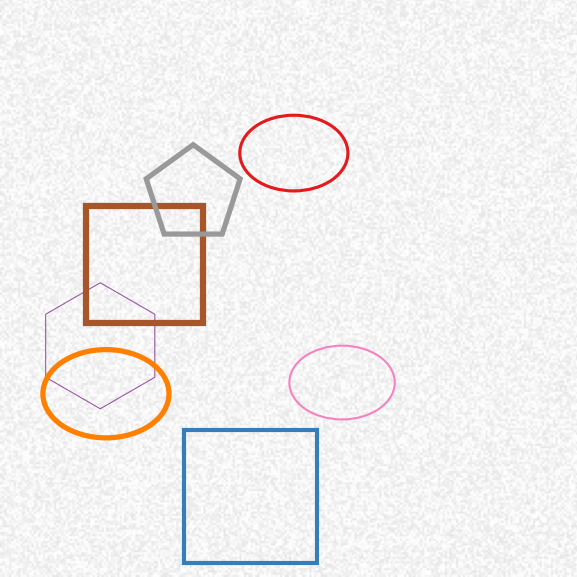[{"shape": "oval", "thickness": 1.5, "radius": 0.47, "center": [0.509, 0.734]}, {"shape": "square", "thickness": 2, "radius": 0.58, "center": [0.434, 0.139]}, {"shape": "hexagon", "thickness": 0.5, "radius": 0.55, "center": [0.174, 0.4]}, {"shape": "oval", "thickness": 2.5, "radius": 0.55, "center": [0.183, 0.317]}, {"shape": "square", "thickness": 3, "radius": 0.51, "center": [0.251, 0.541]}, {"shape": "oval", "thickness": 1, "radius": 0.46, "center": [0.592, 0.337]}, {"shape": "pentagon", "thickness": 2.5, "radius": 0.43, "center": [0.335, 0.663]}]